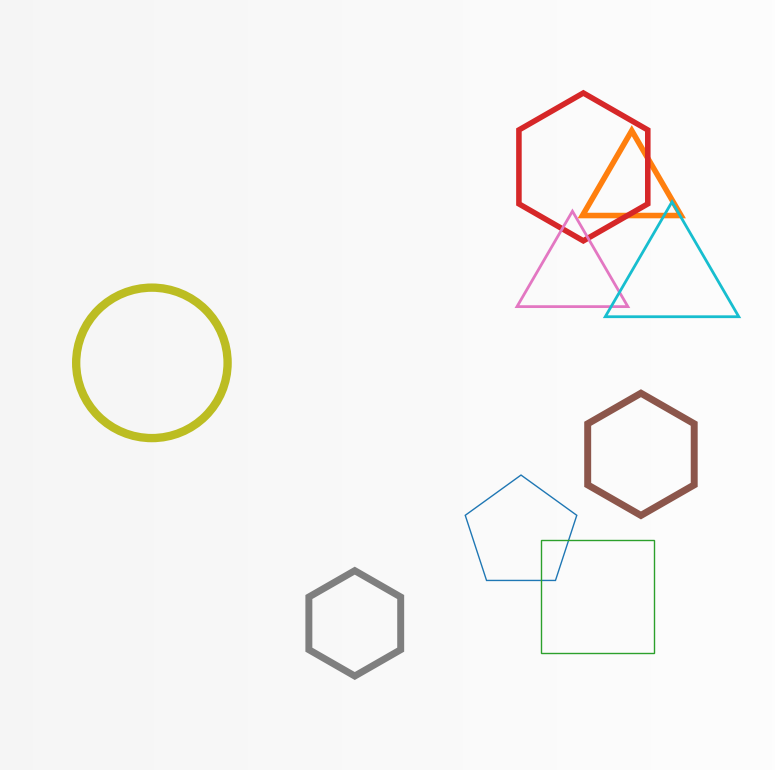[{"shape": "pentagon", "thickness": 0.5, "radius": 0.38, "center": [0.672, 0.307]}, {"shape": "triangle", "thickness": 2, "radius": 0.37, "center": [0.815, 0.757]}, {"shape": "square", "thickness": 0.5, "radius": 0.37, "center": [0.771, 0.225]}, {"shape": "hexagon", "thickness": 2, "radius": 0.48, "center": [0.753, 0.783]}, {"shape": "hexagon", "thickness": 2.5, "radius": 0.4, "center": [0.827, 0.41]}, {"shape": "triangle", "thickness": 1, "radius": 0.41, "center": [0.739, 0.643]}, {"shape": "hexagon", "thickness": 2.5, "radius": 0.34, "center": [0.458, 0.19]}, {"shape": "circle", "thickness": 3, "radius": 0.49, "center": [0.196, 0.529]}, {"shape": "triangle", "thickness": 1, "radius": 0.5, "center": [0.867, 0.638]}]